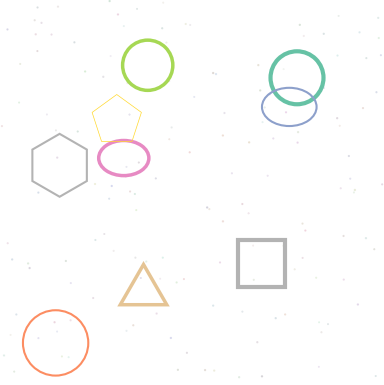[{"shape": "circle", "thickness": 3, "radius": 0.34, "center": [0.771, 0.798]}, {"shape": "circle", "thickness": 1.5, "radius": 0.42, "center": [0.144, 0.109]}, {"shape": "oval", "thickness": 1.5, "radius": 0.35, "center": [0.751, 0.722]}, {"shape": "oval", "thickness": 2.5, "radius": 0.33, "center": [0.322, 0.589]}, {"shape": "circle", "thickness": 2.5, "radius": 0.33, "center": [0.384, 0.831]}, {"shape": "pentagon", "thickness": 0.5, "radius": 0.34, "center": [0.303, 0.687]}, {"shape": "triangle", "thickness": 2.5, "radius": 0.35, "center": [0.373, 0.243]}, {"shape": "square", "thickness": 3, "radius": 0.31, "center": [0.679, 0.316]}, {"shape": "hexagon", "thickness": 1.5, "radius": 0.41, "center": [0.155, 0.571]}]